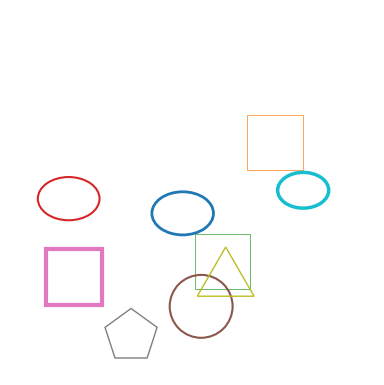[{"shape": "oval", "thickness": 2, "radius": 0.4, "center": [0.474, 0.446]}, {"shape": "square", "thickness": 0.5, "radius": 0.36, "center": [0.714, 0.629]}, {"shape": "square", "thickness": 0.5, "radius": 0.36, "center": [0.578, 0.321]}, {"shape": "oval", "thickness": 1.5, "radius": 0.4, "center": [0.178, 0.484]}, {"shape": "circle", "thickness": 1.5, "radius": 0.41, "center": [0.522, 0.204]}, {"shape": "square", "thickness": 3, "radius": 0.36, "center": [0.193, 0.281]}, {"shape": "pentagon", "thickness": 1, "radius": 0.36, "center": [0.34, 0.128]}, {"shape": "triangle", "thickness": 1, "radius": 0.43, "center": [0.586, 0.273]}, {"shape": "oval", "thickness": 2.5, "radius": 0.33, "center": [0.787, 0.506]}]